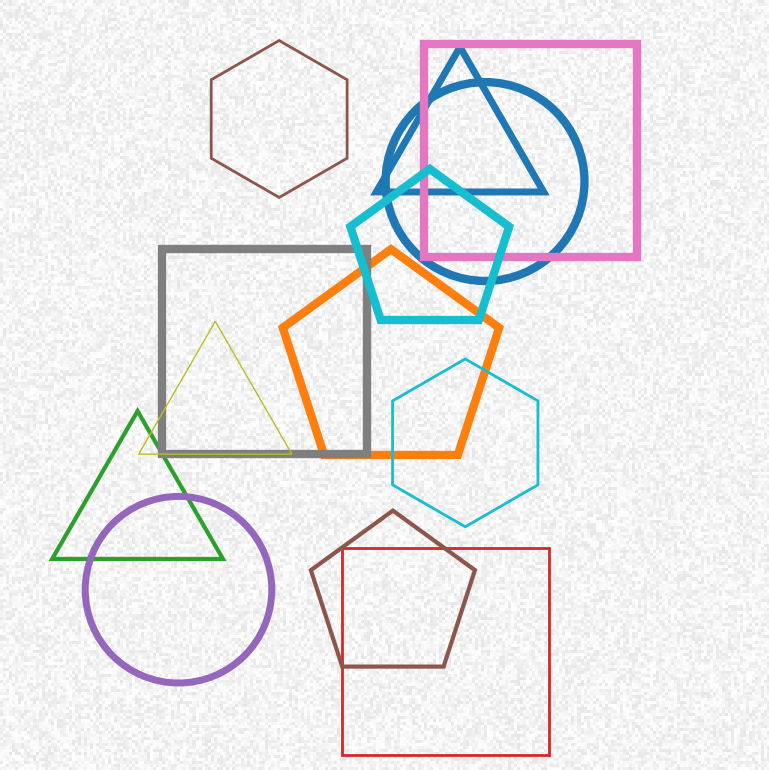[{"shape": "triangle", "thickness": 2.5, "radius": 0.63, "center": [0.597, 0.813]}, {"shape": "circle", "thickness": 3, "radius": 0.65, "center": [0.63, 0.764]}, {"shape": "pentagon", "thickness": 3, "radius": 0.74, "center": [0.508, 0.529]}, {"shape": "triangle", "thickness": 1.5, "radius": 0.64, "center": [0.179, 0.338]}, {"shape": "square", "thickness": 1, "radius": 0.67, "center": [0.579, 0.154]}, {"shape": "circle", "thickness": 2.5, "radius": 0.61, "center": [0.232, 0.234]}, {"shape": "pentagon", "thickness": 1.5, "radius": 0.56, "center": [0.51, 0.225]}, {"shape": "hexagon", "thickness": 1, "radius": 0.51, "center": [0.363, 0.845]}, {"shape": "square", "thickness": 3, "radius": 0.69, "center": [0.689, 0.804]}, {"shape": "square", "thickness": 3, "radius": 0.67, "center": [0.344, 0.544]}, {"shape": "triangle", "thickness": 0.5, "radius": 0.57, "center": [0.28, 0.468]}, {"shape": "pentagon", "thickness": 3, "radius": 0.54, "center": [0.558, 0.672]}, {"shape": "hexagon", "thickness": 1, "radius": 0.54, "center": [0.604, 0.425]}]